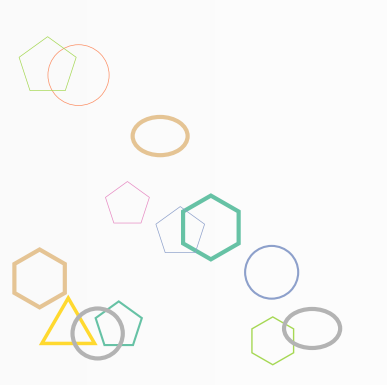[{"shape": "hexagon", "thickness": 3, "radius": 0.41, "center": [0.544, 0.409]}, {"shape": "pentagon", "thickness": 1.5, "radius": 0.31, "center": [0.306, 0.154]}, {"shape": "circle", "thickness": 0.5, "radius": 0.39, "center": [0.203, 0.805]}, {"shape": "pentagon", "thickness": 0.5, "radius": 0.33, "center": [0.465, 0.397]}, {"shape": "circle", "thickness": 1.5, "radius": 0.34, "center": [0.701, 0.293]}, {"shape": "pentagon", "thickness": 0.5, "radius": 0.3, "center": [0.329, 0.469]}, {"shape": "pentagon", "thickness": 0.5, "radius": 0.39, "center": [0.123, 0.827]}, {"shape": "hexagon", "thickness": 1, "radius": 0.31, "center": [0.704, 0.115]}, {"shape": "triangle", "thickness": 2.5, "radius": 0.39, "center": [0.176, 0.147]}, {"shape": "hexagon", "thickness": 3, "radius": 0.38, "center": [0.102, 0.277]}, {"shape": "oval", "thickness": 3, "radius": 0.35, "center": [0.413, 0.647]}, {"shape": "oval", "thickness": 3, "radius": 0.36, "center": [0.805, 0.147]}, {"shape": "circle", "thickness": 3, "radius": 0.32, "center": [0.252, 0.134]}]